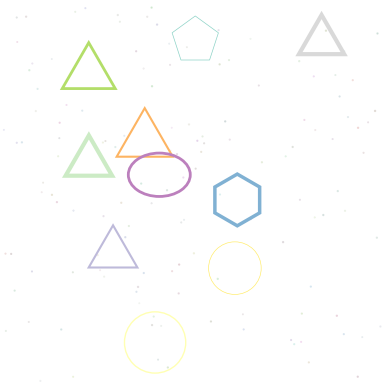[{"shape": "pentagon", "thickness": 0.5, "radius": 0.32, "center": [0.507, 0.895]}, {"shape": "circle", "thickness": 1, "radius": 0.4, "center": [0.403, 0.11]}, {"shape": "triangle", "thickness": 1.5, "radius": 0.37, "center": [0.294, 0.342]}, {"shape": "hexagon", "thickness": 2.5, "radius": 0.34, "center": [0.616, 0.481]}, {"shape": "triangle", "thickness": 1.5, "radius": 0.42, "center": [0.376, 0.635]}, {"shape": "triangle", "thickness": 2, "radius": 0.4, "center": [0.23, 0.81]}, {"shape": "triangle", "thickness": 3, "radius": 0.34, "center": [0.835, 0.893]}, {"shape": "oval", "thickness": 2, "radius": 0.4, "center": [0.414, 0.546]}, {"shape": "triangle", "thickness": 3, "radius": 0.35, "center": [0.231, 0.579]}, {"shape": "circle", "thickness": 0.5, "radius": 0.34, "center": [0.61, 0.304]}]